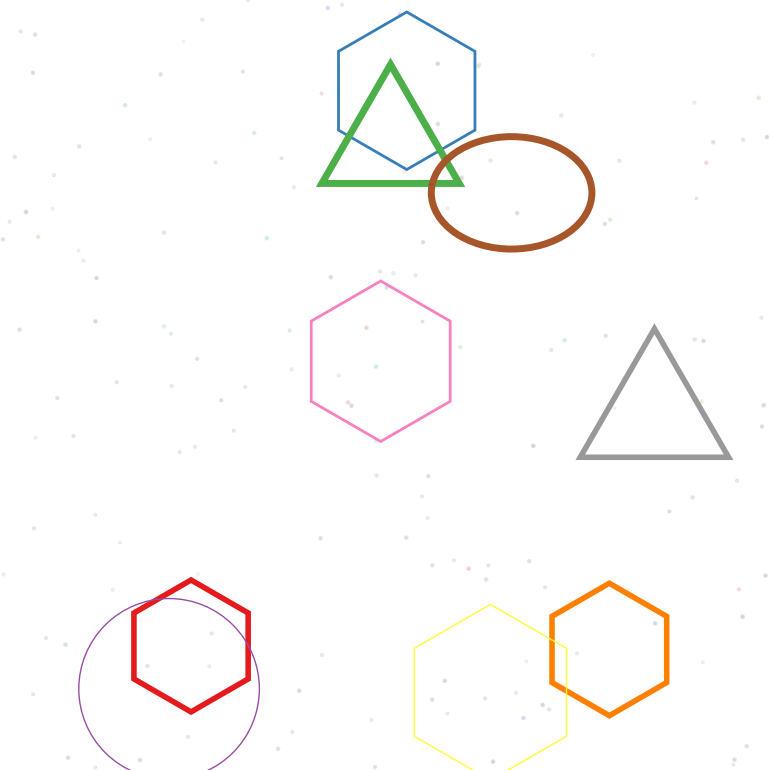[{"shape": "hexagon", "thickness": 2, "radius": 0.43, "center": [0.248, 0.161]}, {"shape": "hexagon", "thickness": 1, "radius": 0.51, "center": [0.528, 0.882]}, {"shape": "triangle", "thickness": 2.5, "radius": 0.52, "center": [0.507, 0.813]}, {"shape": "circle", "thickness": 0.5, "radius": 0.59, "center": [0.22, 0.105]}, {"shape": "hexagon", "thickness": 2, "radius": 0.43, "center": [0.791, 0.157]}, {"shape": "hexagon", "thickness": 0.5, "radius": 0.57, "center": [0.637, 0.101]}, {"shape": "oval", "thickness": 2.5, "radius": 0.52, "center": [0.664, 0.75]}, {"shape": "hexagon", "thickness": 1, "radius": 0.52, "center": [0.494, 0.531]}, {"shape": "triangle", "thickness": 2, "radius": 0.56, "center": [0.85, 0.462]}]